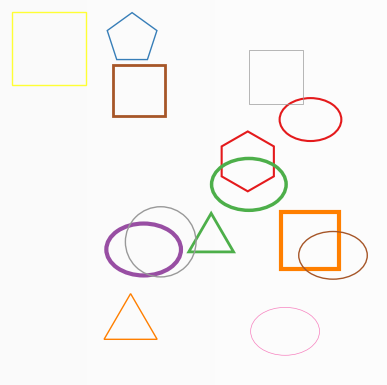[{"shape": "hexagon", "thickness": 1.5, "radius": 0.39, "center": [0.639, 0.581]}, {"shape": "oval", "thickness": 1.5, "radius": 0.4, "center": [0.801, 0.689]}, {"shape": "pentagon", "thickness": 1, "radius": 0.34, "center": [0.341, 0.9]}, {"shape": "oval", "thickness": 2.5, "radius": 0.48, "center": [0.642, 0.521]}, {"shape": "triangle", "thickness": 2, "radius": 0.33, "center": [0.545, 0.379]}, {"shape": "oval", "thickness": 3, "radius": 0.48, "center": [0.371, 0.352]}, {"shape": "square", "thickness": 3, "radius": 0.37, "center": [0.801, 0.376]}, {"shape": "triangle", "thickness": 1, "radius": 0.4, "center": [0.337, 0.158]}, {"shape": "square", "thickness": 1, "radius": 0.48, "center": [0.126, 0.874]}, {"shape": "oval", "thickness": 1, "radius": 0.44, "center": [0.859, 0.337]}, {"shape": "square", "thickness": 2, "radius": 0.33, "center": [0.359, 0.765]}, {"shape": "oval", "thickness": 0.5, "radius": 0.44, "center": [0.736, 0.139]}, {"shape": "square", "thickness": 0.5, "radius": 0.35, "center": [0.711, 0.801]}, {"shape": "circle", "thickness": 1, "radius": 0.46, "center": [0.415, 0.372]}]